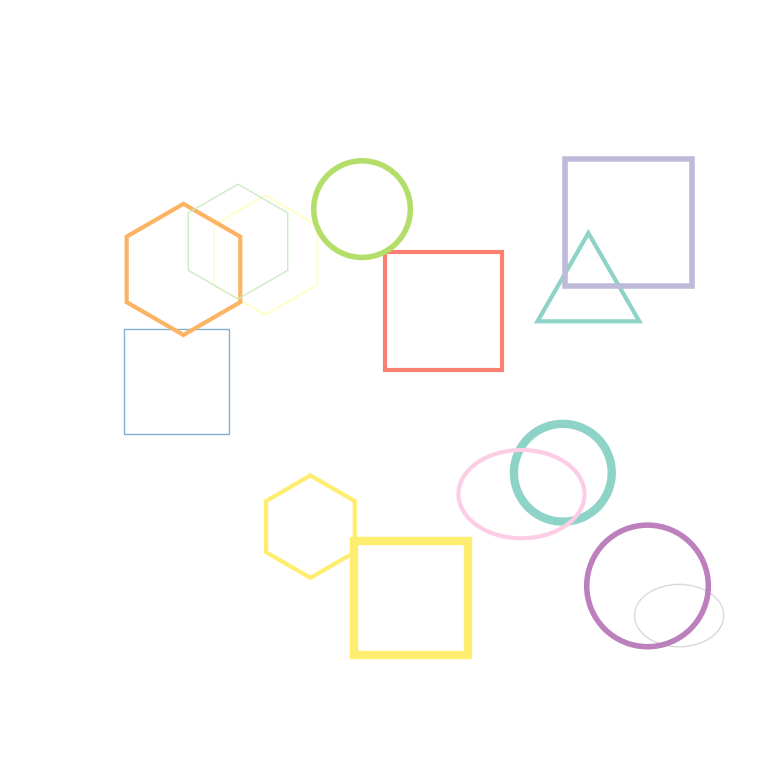[{"shape": "triangle", "thickness": 1.5, "radius": 0.38, "center": [0.764, 0.621]}, {"shape": "circle", "thickness": 3, "radius": 0.32, "center": [0.731, 0.386]}, {"shape": "hexagon", "thickness": 0.5, "radius": 0.39, "center": [0.345, 0.669]}, {"shape": "square", "thickness": 2, "radius": 0.41, "center": [0.816, 0.711]}, {"shape": "square", "thickness": 1.5, "radius": 0.38, "center": [0.576, 0.596]}, {"shape": "square", "thickness": 0.5, "radius": 0.34, "center": [0.23, 0.504]}, {"shape": "hexagon", "thickness": 1.5, "radius": 0.43, "center": [0.238, 0.65]}, {"shape": "circle", "thickness": 2, "radius": 0.31, "center": [0.47, 0.728]}, {"shape": "oval", "thickness": 1.5, "radius": 0.41, "center": [0.677, 0.358]}, {"shape": "oval", "thickness": 0.5, "radius": 0.29, "center": [0.882, 0.201]}, {"shape": "circle", "thickness": 2, "radius": 0.39, "center": [0.841, 0.239]}, {"shape": "hexagon", "thickness": 0.5, "radius": 0.37, "center": [0.309, 0.686]}, {"shape": "square", "thickness": 3, "radius": 0.37, "center": [0.534, 0.224]}, {"shape": "hexagon", "thickness": 1.5, "radius": 0.33, "center": [0.403, 0.316]}]